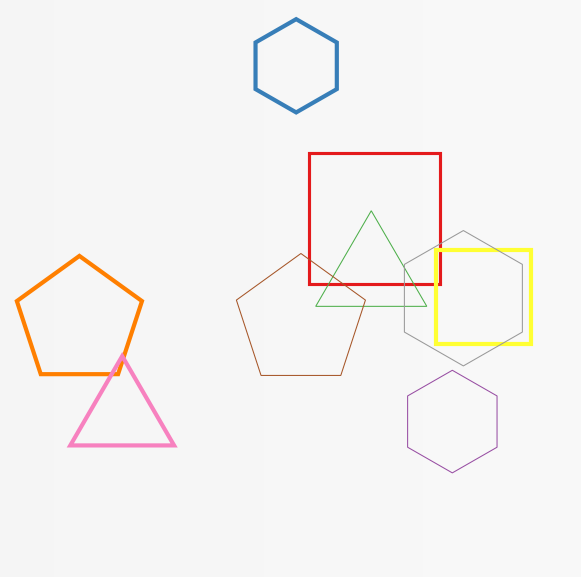[{"shape": "square", "thickness": 1.5, "radius": 0.57, "center": [0.644, 0.621]}, {"shape": "hexagon", "thickness": 2, "radius": 0.4, "center": [0.51, 0.885]}, {"shape": "triangle", "thickness": 0.5, "radius": 0.55, "center": [0.639, 0.524]}, {"shape": "hexagon", "thickness": 0.5, "radius": 0.44, "center": [0.778, 0.269]}, {"shape": "pentagon", "thickness": 2, "radius": 0.57, "center": [0.137, 0.443]}, {"shape": "square", "thickness": 2, "radius": 0.41, "center": [0.832, 0.485]}, {"shape": "pentagon", "thickness": 0.5, "radius": 0.58, "center": [0.518, 0.443]}, {"shape": "triangle", "thickness": 2, "radius": 0.52, "center": [0.21, 0.279]}, {"shape": "hexagon", "thickness": 0.5, "radius": 0.59, "center": [0.797, 0.483]}]